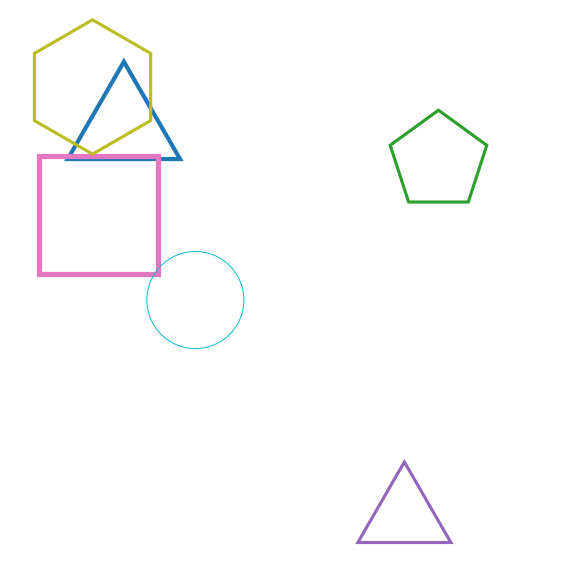[{"shape": "triangle", "thickness": 2, "radius": 0.56, "center": [0.214, 0.78]}, {"shape": "pentagon", "thickness": 1.5, "radius": 0.44, "center": [0.759, 0.72]}, {"shape": "triangle", "thickness": 1.5, "radius": 0.47, "center": [0.7, 0.106]}, {"shape": "square", "thickness": 2.5, "radius": 0.51, "center": [0.171, 0.627]}, {"shape": "hexagon", "thickness": 1.5, "radius": 0.58, "center": [0.16, 0.849]}, {"shape": "circle", "thickness": 0.5, "radius": 0.42, "center": [0.338, 0.48]}]